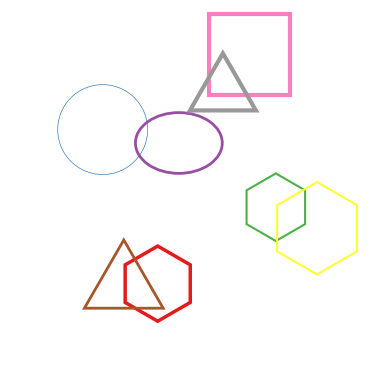[{"shape": "hexagon", "thickness": 2.5, "radius": 0.49, "center": [0.41, 0.263]}, {"shape": "circle", "thickness": 0.5, "radius": 0.58, "center": [0.267, 0.663]}, {"shape": "hexagon", "thickness": 1.5, "radius": 0.44, "center": [0.716, 0.462]}, {"shape": "oval", "thickness": 2, "radius": 0.56, "center": [0.465, 0.629]}, {"shape": "hexagon", "thickness": 1.5, "radius": 0.6, "center": [0.824, 0.407]}, {"shape": "triangle", "thickness": 2, "radius": 0.59, "center": [0.322, 0.259]}, {"shape": "square", "thickness": 3, "radius": 0.52, "center": [0.649, 0.859]}, {"shape": "triangle", "thickness": 3, "radius": 0.49, "center": [0.579, 0.763]}]